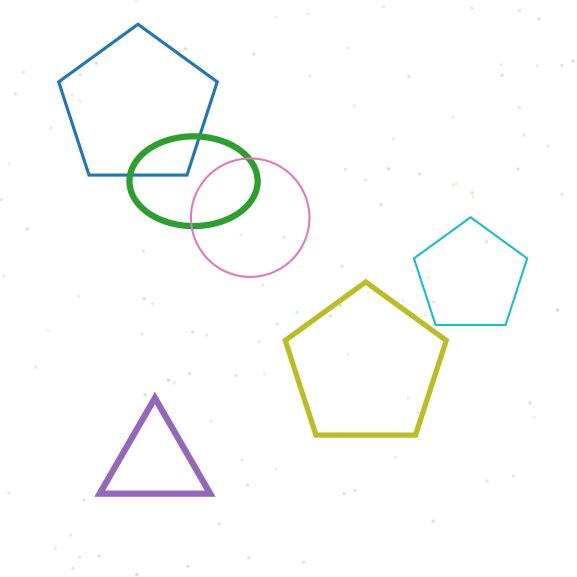[{"shape": "pentagon", "thickness": 1.5, "radius": 0.72, "center": [0.239, 0.813]}, {"shape": "oval", "thickness": 3, "radius": 0.55, "center": [0.335, 0.685]}, {"shape": "triangle", "thickness": 3, "radius": 0.55, "center": [0.268, 0.2]}, {"shape": "circle", "thickness": 1, "radius": 0.51, "center": [0.433, 0.622]}, {"shape": "pentagon", "thickness": 2.5, "radius": 0.73, "center": [0.633, 0.364]}, {"shape": "pentagon", "thickness": 1, "radius": 0.52, "center": [0.815, 0.52]}]